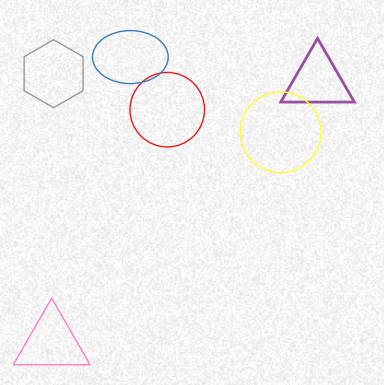[{"shape": "circle", "thickness": 1, "radius": 0.48, "center": [0.434, 0.715]}, {"shape": "oval", "thickness": 1, "radius": 0.49, "center": [0.339, 0.852]}, {"shape": "triangle", "thickness": 2, "radius": 0.55, "center": [0.825, 0.79]}, {"shape": "circle", "thickness": 1, "radius": 0.52, "center": [0.729, 0.656]}, {"shape": "triangle", "thickness": 1, "radius": 0.58, "center": [0.134, 0.11]}, {"shape": "hexagon", "thickness": 1, "radius": 0.44, "center": [0.139, 0.809]}]